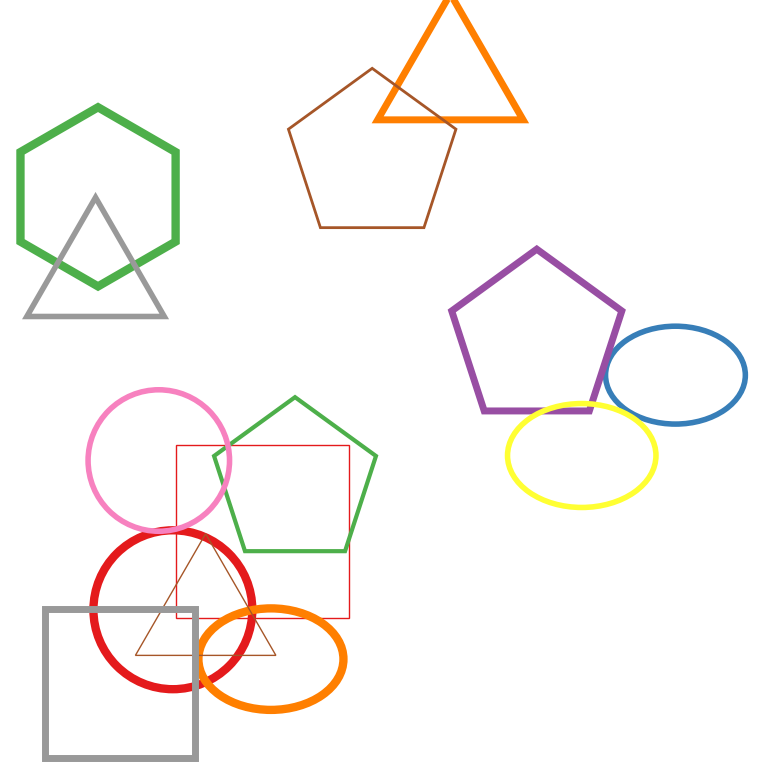[{"shape": "square", "thickness": 0.5, "radius": 0.56, "center": [0.341, 0.31]}, {"shape": "circle", "thickness": 3, "radius": 0.52, "center": [0.225, 0.208]}, {"shape": "oval", "thickness": 2, "radius": 0.45, "center": [0.877, 0.513]}, {"shape": "hexagon", "thickness": 3, "radius": 0.58, "center": [0.127, 0.744]}, {"shape": "pentagon", "thickness": 1.5, "radius": 0.55, "center": [0.383, 0.374]}, {"shape": "pentagon", "thickness": 2.5, "radius": 0.58, "center": [0.697, 0.56]}, {"shape": "oval", "thickness": 3, "radius": 0.47, "center": [0.352, 0.144]}, {"shape": "triangle", "thickness": 2.5, "radius": 0.55, "center": [0.585, 0.899]}, {"shape": "oval", "thickness": 2, "radius": 0.48, "center": [0.756, 0.408]}, {"shape": "triangle", "thickness": 0.5, "radius": 0.53, "center": [0.267, 0.202]}, {"shape": "pentagon", "thickness": 1, "radius": 0.57, "center": [0.483, 0.797]}, {"shape": "circle", "thickness": 2, "radius": 0.46, "center": [0.206, 0.402]}, {"shape": "triangle", "thickness": 2, "radius": 0.52, "center": [0.124, 0.64]}, {"shape": "square", "thickness": 2.5, "radius": 0.48, "center": [0.156, 0.112]}]